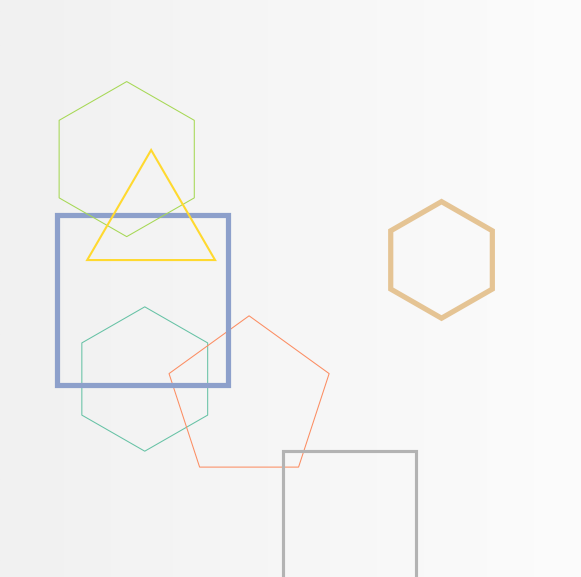[{"shape": "hexagon", "thickness": 0.5, "radius": 0.62, "center": [0.249, 0.343]}, {"shape": "pentagon", "thickness": 0.5, "radius": 0.72, "center": [0.429, 0.307]}, {"shape": "square", "thickness": 2.5, "radius": 0.74, "center": [0.245, 0.48]}, {"shape": "hexagon", "thickness": 0.5, "radius": 0.67, "center": [0.218, 0.724]}, {"shape": "triangle", "thickness": 1, "radius": 0.64, "center": [0.26, 0.612]}, {"shape": "hexagon", "thickness": 2.5, "radius": 0.5, "center": [0.76, 0.549]}, {"shape": "square", "thickness": 1.5, "radius": 0.57, "center": [0.601, 0.104]}]